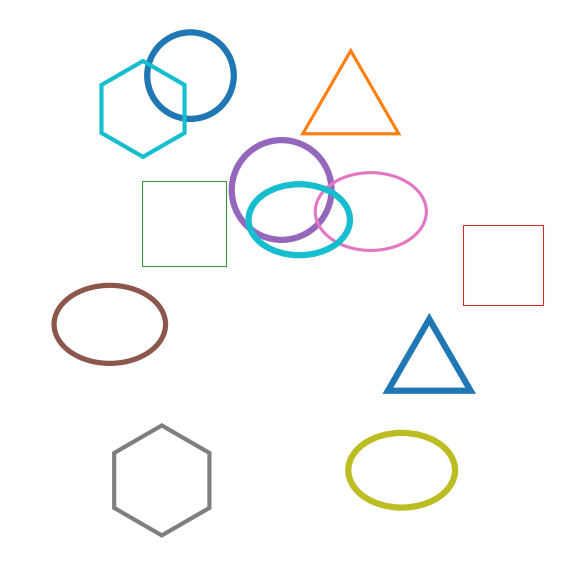[{"shape": "triangle", "thickness": 3, "radius": 0.41, "center": [0.743, 0.364]}, {"shape": "circle", "thickness": 3, "radius": 0.37, "center": [0.33, 0.868]}, {"shape": "triangle", "thickness": 1.5, "radius": 0.48, "center": [0.607, 0.815]}, {"shape": "square", "thickness": 0.5, "radius": 0.37, "center": [0.319, 0.612]}, {"shape": "square", "thickness": 0.5, "radius": 0.35, "center": [0.87, 0.54]}, {"shape": "circle", "thickness": 3, "radius": 0.43, "center": [0.488, 0.67]}, {"shape": "oval", "thickness": 2.5, "radius": 0.48, "center": [0.19, 0.437]}, {"shape": "oval", "thickness": 1.5, "radius": 0.48, "center": [0.642, 0.633]}, {"shape": "hexagon", "thickness": 2, "radius": 0.48, "center": [0.28, 0.167]}, {"shape": "oval", "thickness": 3, "radius": 0.46, "center": [0.696, 0.185]}, {"shape": "hexagon", "thickness": 2, "radius": 0.42, "center": [0.248, 0.81]}, {"shape": "oval", "thickness": 3, "radius": 0.44, "center": [0.518, 0.619]}]